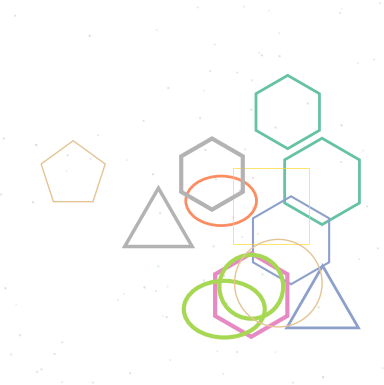[{"shape": "hexagon", "thickness": 2, "radius": 0.48, "center": [0.747, 0.709]}, {"shape": "hexagon", "thickness": 2, "radius": 0.56, "center": [0.836, 0.529]}, {"shape": "oval", "thickness": 2, "radius": 0.46, "center": [0.574, 0.478]}, {"shape": "hexagon", "thickness": 1.5, "radius": 0.57, "center": [0.756, 0.376]}, {"shape": "triangle", "thickness": 2, "radius": 0.54, "center": [0.838, 0.202]}, {"shape": "hexagon", "thickness": 3, "radius": 0.54, "center": [0.653, 0.234]}, {"shape": "circle", "thickness": 3, "radius": 0.41, "center": [0.653, 0.255]}, {"shape": "oval", "thickness": 3, "radius": 0.53, "center": [0.583, 0.197]}, {"shape": "square", "thickness": 0.5, "radius": 0.49, "center": [0.704, 0.465]}, {"shape": "pentagon", "thickness": 1, "radius": 0.44, "center": [0.19, 0.547]}, {"shape": "circle", "thickness": 1, "radius": 0.57, "center": [0.723, 0.265]}, {"shape": "hexagon", "thickness": 3, "radius": 0.46, "center": [0.551, 0.548]}, {"shape": "triangle", "thickness": 2.5, "radius": 0.51, "center": [0.411, 0.41]}]